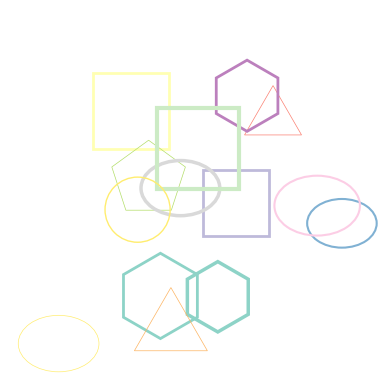[{"shape": "hexagon", "thickness": 2, "radius": 0.55, "center": [0.417, 0.231]}, {"shape": "hexagon", "thickness": 2.5, "radius": 0.46, "center": [0.566, 0.229]}, {"shape": "square", "thickness": 2, "radius": 0.49, "center": [0.34, 0.711]}, {"shape": "square", "thickness": 2, "radius": 0.43, "center": [0.613, 0.472]}, {"shape": "triangle", "thickness": 0.5, "radius": 0.43, "center": [0.709, 0.692]}, {"shape": "oval", "thickness": 1.5, "radius": 0.45, "center": [0.888, 0.42]}, {"shape": "triangle", "thickness": 0.5, "radius": 0.55, "center": [0.444, 0.144]}, {"shape": "pentagon", "thickness": 0.5, "radius": 0.5, "center": [0.386, 0.535]}, {"shape": "oval", "thickness": 1.5, "radius": 0.56, "center": [0.824, 0.466]}, {"shape": "oval", "thickness": 2.5, "radius": 0.51, "center": [0.469, 0.511]}, {"shape": "hexagon", "thickness": 2, "radius": 0.46, "center": [0.642, 0.751]}, {"shape": "square", "thickness": 3, "radius": 0.53, "center": [0.515, 0.615]}, {"shape": "oval", "thickness": 0.5, "radius": 0.52, "center": [0.152, 0.108]}, {"shape": "circle", "thickness": 1, "radius": 0.42, "center": [0.357, 0.455]}]